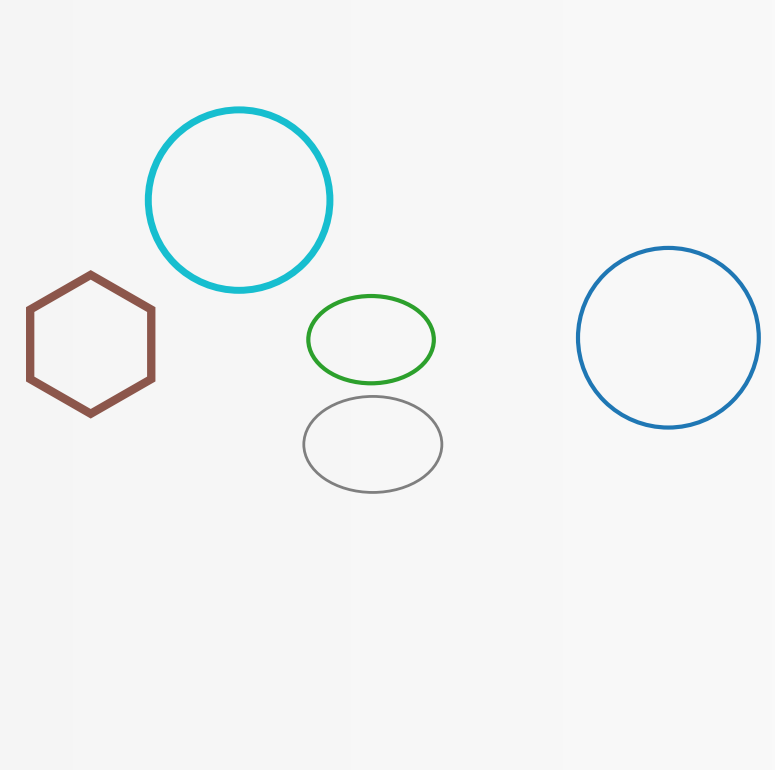[{"shape": "circle", "thickness": 1.5, "radius": 0.58, "center": [0.862, 0.561]}, {"shape": "oval", "thickness": 1.5, "radius": 0.4, "center": [0.479, 0.559]}, {"shape": "hexagon", "thickness": 3, "radius": 0.45, "center": [0.117, 0.553]}, {"shape": "oval", "thickness": 1, "radius": 0.45, "center": [0.481, 0.423]}, {"shape": "circle", "thickness": 2.5, "radius": 0.59, "center": [0.309, 0.74]}]